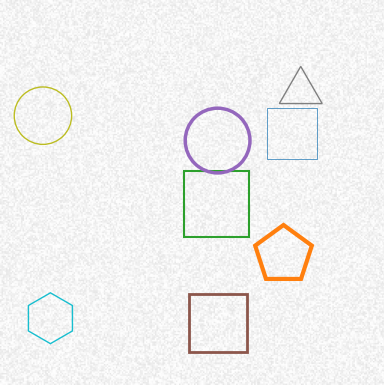[{"shape": "square", "thickness": 0.5, "radius": 0.33, "center": [0.758, 0.653]}, {"shape": "pentagon", "thickness": 3, "radius": 0.39, "center": [0.736, 0.338]}, {"shape": "square", "thickness": 1.5, "radius": 0.42, "center": [0.562, 0.47]}, {"shape": "circle", "thickness": 2.5, "radius": 0.42, "center": [0.565, 0.635]}, {"shape": "square", "thickness": 2, "radius": 0.38, "center": [0.567, 0.162]}, {"shape": "triangle", "thickness": 1, "radius": 0.32, "center": [0.781, 0.763]}, {"shape": "circle", "thickness": 1, "radius": 0.37, "center": [0.112, 0.7]}, {"shape": "hexagon", "thickness": 1, "radius": 0.33, "center": [0.131, 0.173]}]